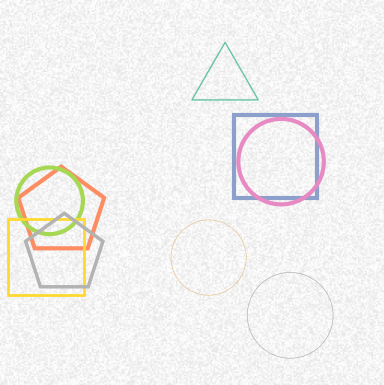[{"shape": "triangle", "thickness": 1, "radius": 0.5, "center": [0.585, 0.79]}, {"shape": "pentagon", "thickness": 3, "radius": 0.59, "center": [0.159, 0.45]}, {"shape": "square", "thickness": 3, "radius": 0.54, "center": [0.715, 0.594]}, {"shape": "circle", "thickness": 3, "radius": 0.56, "center": [0.73, 0.58]}, {"shape": "circle", "thickness": 3, "radius": 0.43, "center": [0.129, 0.478]}, {"shape": "square", "thickness": 2, "radius": 0.49, "center": [0.119, 0.333]}, {"shape": "circle", "thickness": 0.5, "radius": 0.49, "center": [0.542, 0.331]}, {"shape": "circle", "thickness": 0.5, "radius": 0.56, "center": [0.754, 0.181]}, {"shape": "pentagon", "thickness": 2.5, "radius": 0.53, "center": [0.167, 0.341]}]